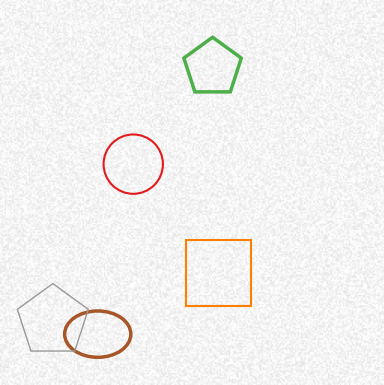[{"shape": "circle", "thickness": 1.5, "radius": 0.39, "center": [0.346, 0.574]}, {"shape": "pentagon", "thickness": 2.5, "radius": 0.39, "center": [0.552, 0.825]}, {"shape": "square", "thickness": 1.5, "radius": 0.42, "center": [0.568, 0.291]}, {"shape": "oval", "thickness": 2.5, "radius": 0.43, "center": [0.254, 0.132]}, {"shape": "pentagon", "thickness": 1, "radius": 0.48, "center": [0.137, 0.167]}]